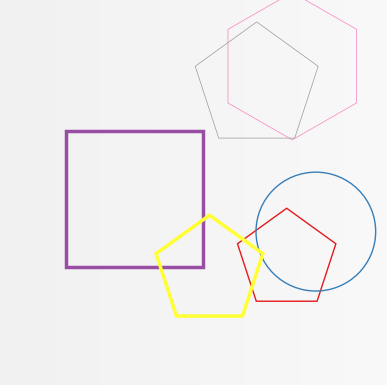[{"shape": "pentagon", "thickness": 1, "radius": 0.67, "center": [0.74, 0.326]}, {"shape": "circle", "thickness": 1, "radius": 0.77, "center": [0.815, 0.398]}, {"shape": "square", "thickness": 2.5, "radius": 0.88, "center": [0.347, 0.483]}, {"shape": "pentagon", "thickness": 2.5, "radius": 0.72, "center": [0.541, 0.296]}, {"shape": "hexagon", "thickness": 0.5, "radius": 0.96, "center": [0.754, 0.828]}, {"shape": "pentagon", "thickness": 0.5, "radius": 0.83, "center": [0.662, 0.776]}]